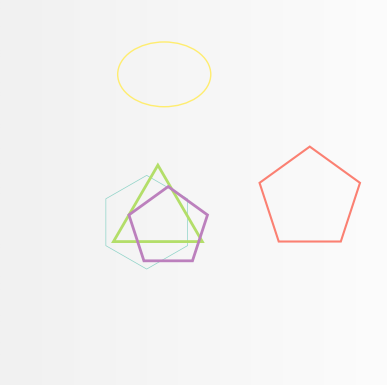[{"shape": "hexagon", "thickness": 0.5, "radius": 0.61, "center": [0.379, 0.423]}, {"shape": "pentagon", "thickness": 1.5, "radius": 0.68, "center": [0.799, 0.483]}, {"shape": "triangle", "thickness": 2, "radius": 0.66, "center": [0.407, 0.439]}, {"shape": "pentagon", "thickness": 2, "radius": 0.53, "center": [0.434, 0.409]}, {"shape": "oval", "thickness": 1, "radius": 0.6, "center": [0.424, 0.807]}]